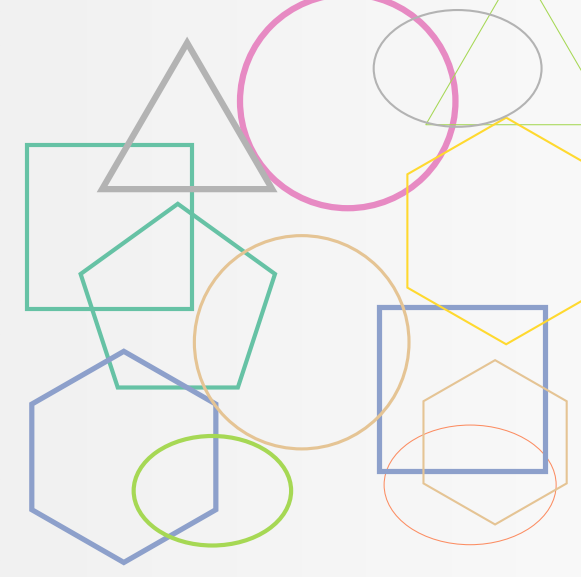[{"shape": "pentagon", "thickness": 2, "radius": 0.88, "center": [0.306, 0.47]}, {"shape": "square", "thickness": 2, "radius": 0.71, "center": [0.189, 0.606]}, {"shape": "oval", "thickness": 0.5, "radius": 0.74, "center": [0.809, 0.16]}, {"shape": "hexagon", "thickness": 2.5, "radius": 0.91, "center": [0.213, 0.208]}, {"shape": "square", "thickness": 2.5, "radius": 0.71, "center": [0.794, 0.325]}, {"shape": "circle", "thickness": 3, "radius": 0.93, "center": [0.598, 0.824]}, {"shape": "triangle", "thickness": 0.5, "radius": 0.93, "center": [0.893, 0.876]}, {"shape": "oval", "thickness": 2, "radius": 0.68, "center": [0.365, 0.149]}, {"shape": "hexagon", "thickness": 1, "radius": 0.98, "center": [0.871, 0.599]}, {"shape": "hexagon", "thickness": 1, "radius": 0.71, "center": [0.852, 0.233]}, {"shape": "circle", "thickness": 1.5, "radius": 0.92, "center": [0.519, 0.406]}, {"shape": "oval", "thickness": 1, "radius": 0.72, "center": [0.787, 0.881]}, {"shape": "triangle", "thickness": 3, "radius": 0.84, "center": [0.322, 0.756]}]